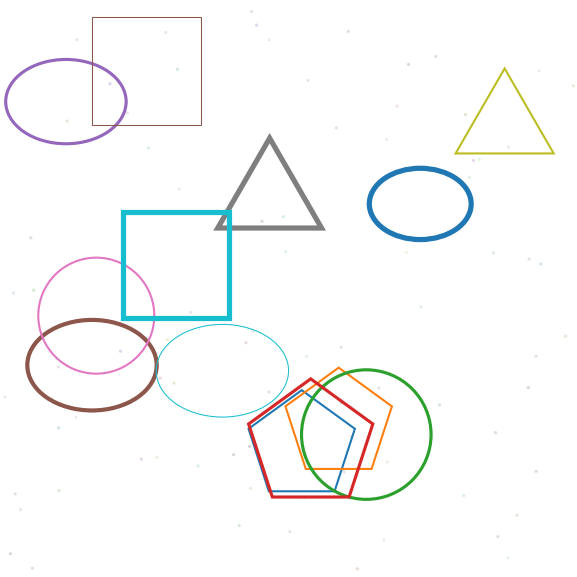[{"shape": "oval", "thickness": 2.5, "radius": 0.44, "center": [0.728, 0.646]}, {"shape": "pentagon", "thickness": 1, "radius": 0.48, "center": [0.522, 0.227]}, {"shape": "pentagon", "thickness": 1, "radius": 0.48, "center": [0.586, 0.266]}, {"shape": "circle", "thickness": 1.5, "radius": 0.56, "center": [0.634, 0.247]}, {"shape": "pentagon", "thickness": 1.5, "radius": 0.57, "center": [0.538, 0.23]}, {"shape": "oval", "thickness": 1.5, "radius": 0.52, "center": [0.114, 0.823]}, {"shape": "square", "thickness": 0.5, "radius": 0.47, "center": [0.254, 0.876]}, {"shape": "oval", "thickness": 2, "radius": 0.56, "center": [0.159, 0.367]}, {"shape": "circle", "thickness": 1, "radius": 0.5, "center": [0.167, 0.453]}, {"shape": "triangle", "thickness": 2.5, "radius": 0.52, "center": [0.467, 0.656]}, {"shape": "triangle", "thickness": 1, "radius": 0.49, "center": [0.874, 0.782]}, {"shape": "oval", "thickness": 0.5, "radius": 0.57, "center": [0.385, 0.357]}, {"shape": "square", "thickness": 2.5, "radius": 0.46, "center": [0.305, 0.541]}]